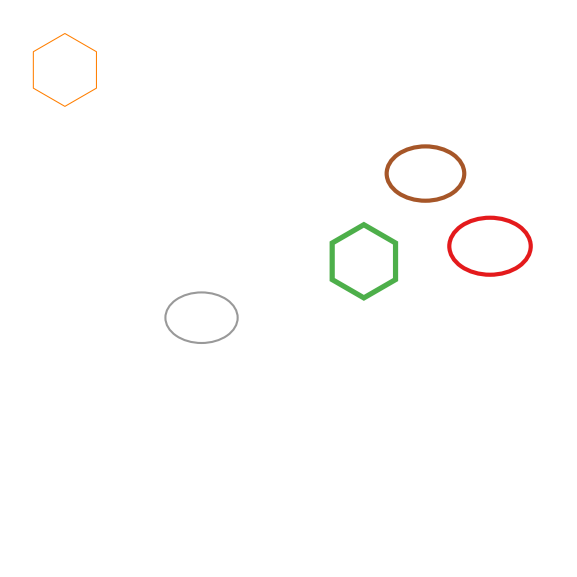[{"shape": "oval", "thickness": 2, "radius": 0.35, "center": [0.849, 0.573]}, {"shape": "hexagon", "thickness": 2.5, "radius": 0.32, "center": [0.63, 0.547]}, {"shape": "hexagon", "thickness": 0.5, "radius": 0.32, "center": [0.112, 0.878]}, {"shape": "oval", "thickness": 2, "radius": 0.34, "center": [0.737, 0.699]}, {"shape": "oval", "thickness": 1, "radius": 0.31, "center": [0.349, 0.449]}]